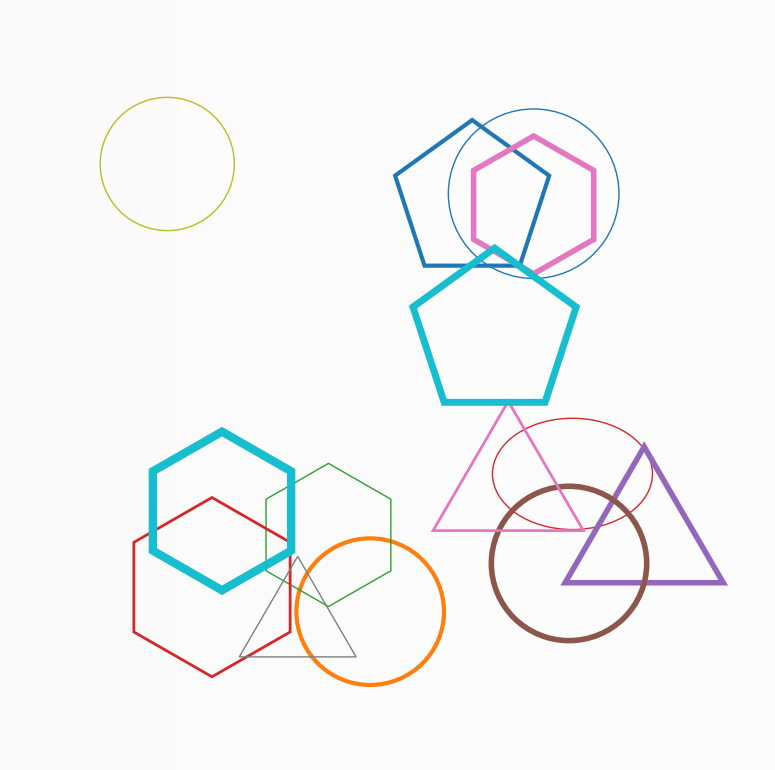[{"shape": "pentagon", "thickness": 1.5, "radius": 0.52, "center": [0.609, 0.74]}, {"shape": "circle", "thickness": 0.5, "radius": 0.55, "center": [0.689, 0.748]}, {"shape": "circle", "thickness": 1.5, "radius": 0.48, "center": [0.478, 0.206]}, {"shape": "hexagon", "thickness": 0.5, "radius": 0.46, "center": [0.424, 0.305]}, {"shape": "hexagon", "thickness": 1, "radius": 0.58, "center": [0.274, 0.237]}, {"shape": "oval", "thickness": 0.5, "radius": 0.52, "center": [0.739, 0.385]}, {"shape": "triangle", "thickness": 2, "radius": 0.59, "center": [0.831, 0.302]}, {"shape": "circle", "thickness": 2, "radius": 0.5, "center": [0.734, 0.268]}, {"shape": "hexagon", "thickness": 2, "radius": 0.45, "center": [0.689, 0.734]}, {"shape": "triangle", "thickness": 1, "radius": 0.56, "center": [0.656, 0.367]}, {"shape": "triangle", "thickness": 0.5, "radius": 0.44, "center": [0.384, 0.19]}, {"shape": "circle", "thickness": 0.5, "radius": 0.43, "center": [0.216, 0.787]}, {"shape": "pentagon", "thickness": 2.5, "radius": 0.55, "center": [0.638, 0.567]}, {"shape": "hexagon", "thickness": 3, "radius": 0.52, "center": [0.286, 0.336]}]